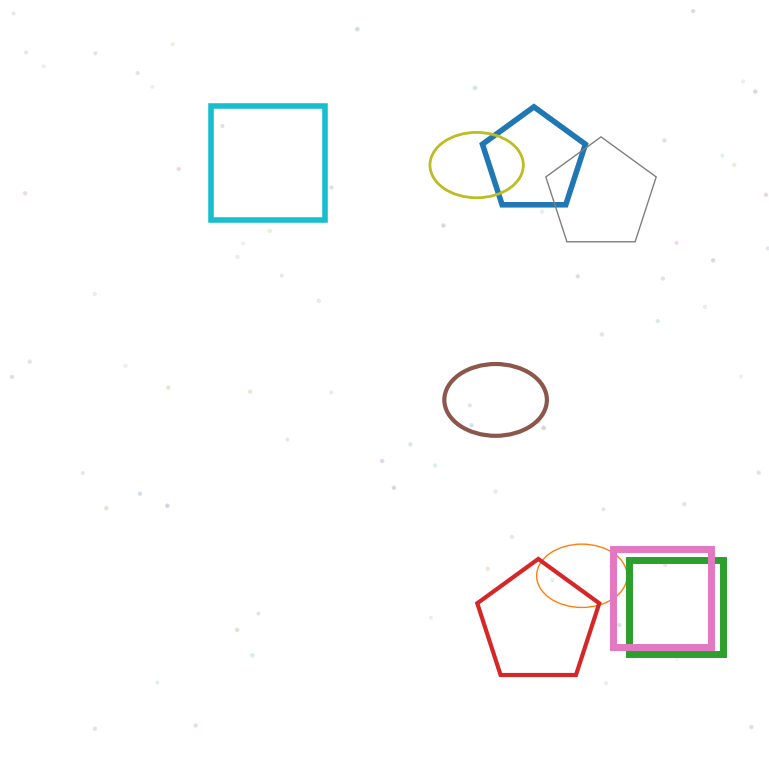[{"shape": "pentagon", "thickness": 2, "radius": 0.35, "center": [0.693, 0.791]}, {"shape": "oval", "thickness": 0.5, "radius": 0.29, "center": [0.756, 0.252]}, {"shape": "square", "thickness": 2.5, "radius": 0.31, "center": [0.878, 0.212]}, {"shape": "pentagon", "thickness": 1.5, "radius": 0.42, "center": [0.699, 0.191]}, {"shape": "oval", "thickness": 1.5, "radius": 0.33, "center": [0.644, 0.481]}, {"shape": "square", "thickness": 2.5, "radius": 0.32, "center": [0.86, 0.223]}, {"shape": "pentagon", "thickness": 0.5, "radius": 0.38, "center": [0.781, 0.747]}, {"shape": "oval", "thickness": 1, "radius": 0.3, "center": [0.619, 0.786]}, {"shape": "square", "thickness": 2, "radius": 0.37, "center": [0.348, 0.788]}]